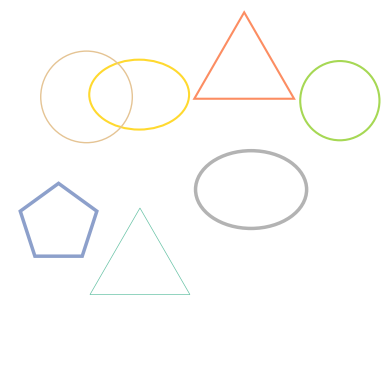[{"shape": "triangle", "thickness": 0.5, "radius": 0.75, "center": [0.364, 0.31]}, {"shape": "triangle", "thickness": 1.5, "radius": 0.75, "center": [0.634, 0.818]}, {"shape": "pentagon", "thickness": 2.5, "radius": 0.52, "center": [0.152, 0.419]}, {"shape": "circle", "thickness": 1.5, "radius": 0.51, "center": [0.883, 0.739]}, {"shape": "oval", "thickness": 1.5, "radius": 0.65, "center": [0.361, 0.754]}, {"shape": "circle", "thickness": 1, "radius": 0.59, "center": [0.225, 0.748]}, {"shape": "oval", "thickness": 2.5, "radius": 0.72, "center": [0.652, 0.508]}]